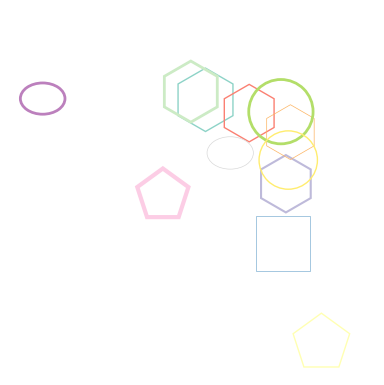[{"shape": "hexagon", "thickness": 1, "radius": 0.41, "center": [0.534, 0.741]}, {"shape": "pentagon", "thickness": 1, "radius": 0.39, "center": [0.835, 0.109]}, {"shape": "hexagon", "thickness": 1.5, "radius": 0.37, "center": [0.743, 0.523]}, {"shape": "hexagon", "thickness": 1, "radius": 0.37, "center": [0.647, 0.706]}, {"shape": "square", "thickness": 0.5, "radius": 0.35, "center": [0.735, 0.368]}, {"shape": "hexagon", "thickness": 0.5, "radius": 0.36, "center": [0.754, 0.657]}, {"shape": "circle", "thickness": 2, "radius": 0.42, "center": [0.73, 0.71]}, {"shape": "pentagon", "thickness": 3, "radius": 0.35, "center": [0.423, 0.493]}, {"shape": "oval", "thickness": 0.5, "radius": 0.3, "center": [0.598, 0.603]}, {"shape": "oval", "thickness": 2, "radius": 0.29, "center": [0.111, 0.744]}, {"shape": "hexagon", "thickness": 2, "radius": 0.4, "center": [0.496, 0.762]}, {"shape": "circle", "thickness": 1, "radius": 0.38, "center": [0.749, 0.584]}]